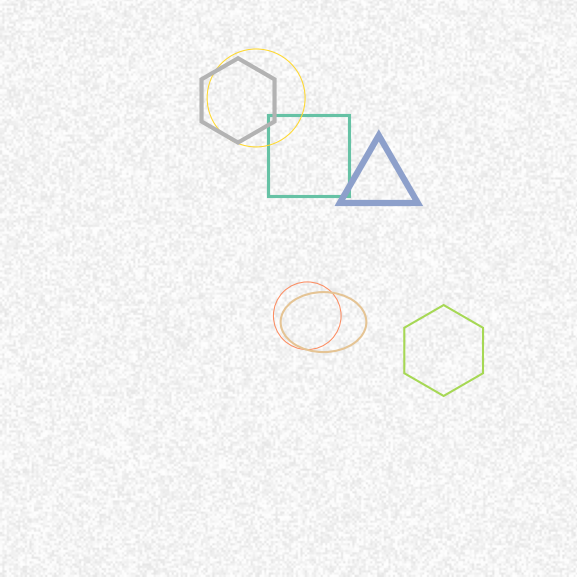[{"shape": "square", "thickness": 1.5, "radius": 0.35, "center": [0.534, 0.73]}, {"shape": "circle", "thickness": 0.5, "radius": 0.29, "center": [0.532, 0.452]}, {"shape": "triangle", "thickness": 3, "radius": 0.39, "center": [0.656, 0.687]}, {"shape": "hexagon", "thickness": 1, "radius": 0.39, "center": [0.768, 0.392]}, {"shape": "circle", "thickness": 0.5, "radius": 0.42, "center": [0.443, 0.83]}, {"shape": "oval", "thickness": 1, "radius": 0.37, "center": [0.56, 0.441]}, {"shape": "hexagon", "thickness": 2, "radius": 0.36, "center": [0.412, 0.825]}]